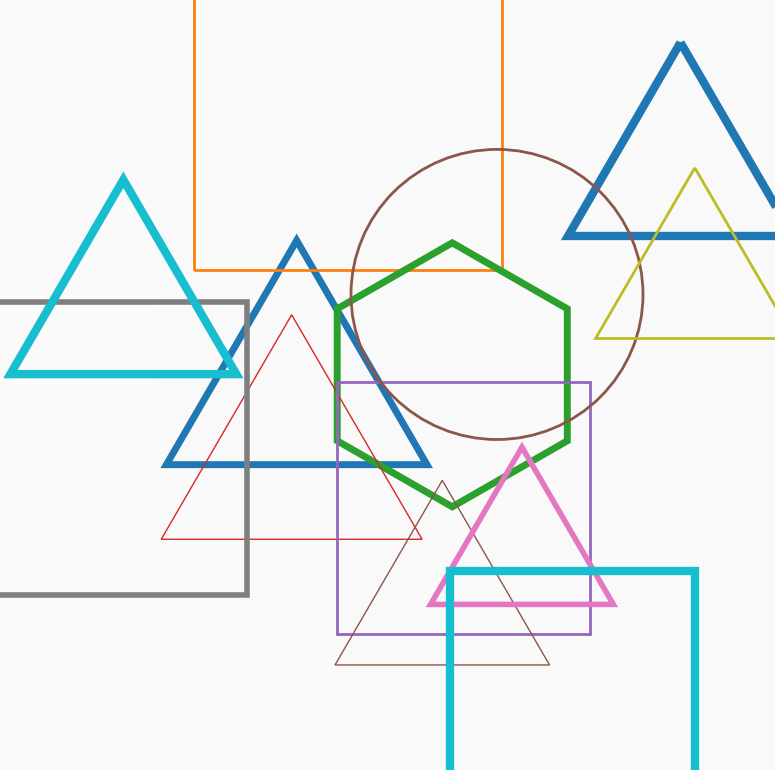[{"shape": "triangle", "thickness": 2.5, "radius": 0.97, "center": [0.383, 0.494]}, {"shape": "triangle", "thickness": 3, "radius": 0.84, "center": [0.878, 0.777]}, {"shape": "square", "thickness": 1, "radius": 0.99, "center": [0.449, 0.848]}, {"shape": "hexagon", "thickness": 2.5, "radius": 0.86, "center": [0.584, 0.513]}, {"shape": "triangle", "thickness": 0.5, "radius": 0.97, "center": [0.376, 0.397]}, {"shape": "square", "thickness": 1, "radius": 0.82, "center": [0.598, 0.34]}, {"shape": "triangle", "thickness": 0.5, "radius": 0.8, "center": [0.571, 0.216]}, {"shape": "circle", "thickness": 1, "radius": 0.94, "center": [0.641, 0.618]}, {"shape": "triangle", "thickness": 2, "radius": 0.68, "center": [0.673, 0.283]}, {"shape": "square", "thickness": 2, "radius": 0.95, "center": [0.129, 0.418]}, {"shape": "triangle", "thickness": 1, "radius": 0.74, "center": [0.896, 0.634]}, {"shape": "triangle", "thickness": 3, "radius": 0.84, "center": [0.159, 0.598]}, {"shape": "square", "thickness": 3, "radius": 0.79, "center": [0.739, 0.101]}]